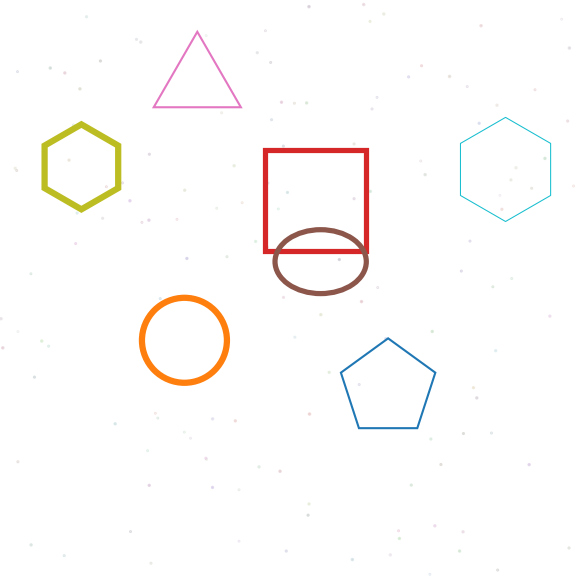[{"shape": "pentagon", "thickness": 1, "radius": 0.43, "center": [0.672, 0.327]}, {"shape": "circle", "thickness": 3, "radius": 0.37, "center": [0.319, 0.41]}, {"shape": "square", "thickness": 2.5, "radius": 0.44, "center": [0.546, 0.651]}, {"shape": "oval", "thickness": 2.5, "radius": 0.4, "center": [0.555, 0.546]}, {"shape": "triangle", "thickness": 1, "radius": 0.44, "center": [0.342, 0.857]}, {"shape": "hexagon", "thickness": 3, "radius": 0.37, "center": [0.141, 0.71]}, {"shape": "hexagon", "thickness": 0.5, "radius": 0.45, "center": [0.875, 0.706]}]